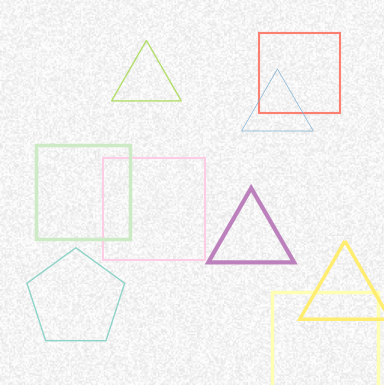[{"shape": "pentagon", "thickness": 1, "radius": 0.67, "center": [0.197, 0.223]}, {"shape": "square", "thickness": 2.5, "radius": 0.69, "center": [0.844, 0.103]}, {"shape": "square", "thickness": 1.5, "radius": 0.52, "center": [0.777, 0.811]}, {"shape": "triangle", "thickness": 0.5, "radius": 0.54, "center": [0.721, 0.713]}, {"shape": "triangle", "thickness": 1, "radius": 0.52, "center": [0.38, 0.79]}, {"shape": "square", "thickness": 1.5, "radius": 0.66, "center": [0.4, 0.458]}, {"shape": "triangle", "thickness": 3, "radius": 0.64, "center": [0.652, 0.383]}, {"shape": "square", "thickness": 2.5, "radius": 0.61, "center": [0.216, 0.502]}, {"shape": "triangle", "thickness": 2.5, "radius": 0.68, "center": [0.896, 0.239]}]